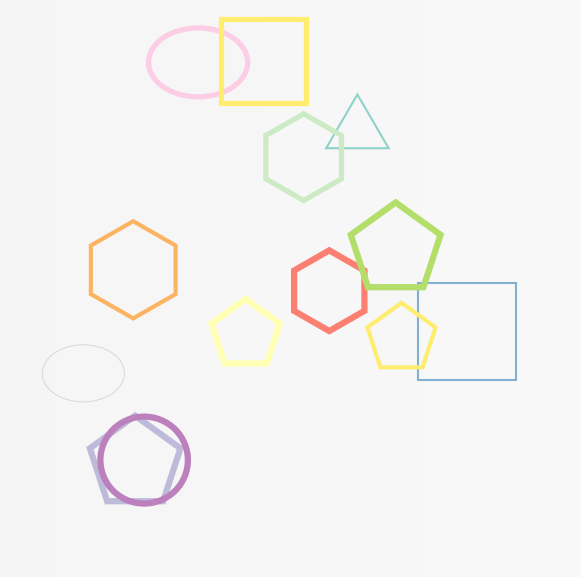[{"shape": "triangle", "thickness": 1, "radius": 0.31, "center": [0.615, 0.773]}, {"shape": "pentagon", "thickness": 3, "radius": 0.31, "center": [0.423, 0.42]}, {"shape": "pentagon", "thickness": 3, "radius": 0.41, "center": [0.233, 0.197]}, {"shape": "hexagon", "thickness": 3, "radius": 0.35, "center": [0.566, 0.496]}, {"shape": "square", "thickness": 1, "radius": 0.42, "center": [0.803, 0.426]}, {"shape": "hexagon", "thickness": 2, "radius": 0.42, "center": [0.229, 0.532]}, {"shape": "pentagon", "thickness": 3, "radius": 0.41, "center": [0.681, 0.567]}, {"shape": "oval", "thickness": 2.5, "radius": 0.43, "center": [0.341, 0.891]}, {"shape": "oval", "thickness": 0.5, "radius": 0.35, "center": [0.143, 0.353]}, {"shape": "circle", "thickness": 3, "radius": 0.38, "center": [0.248, 0.202]}, {"shape": "hexagon", "thickness": 2.5, "radius": 0.38, "center": [0.522, 0.727]}, {"shape": "pentagon", "thickness": 2, "radius": 0.31, "center": [0.691, 0.413]}, {"shape": "square", "thickness": 2.5, "radius": 0.37, "center": [0.453, 0.893]}]